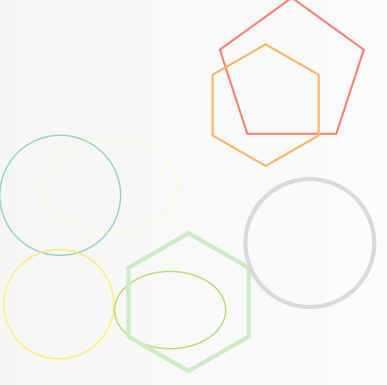[{"shape": "circle", "thickness": 1, "radius": 0.78, "center": [0.155, 0.493]}, {"shape": "oval", "thickness": 0.5, "radius": 0.86, "center": [0.284, 0.517]}, {"shape": "pentagon", "thickness": 1.5, "radius": 0.98, "center": [0.753, 0.811]}, {"shape": "hexagon", "thickness": 1.5, "radius": 0.79, "center": [0.686, 0.727]}, {"shape": "oval", "thickness": 1, "radius": 0.72, "center": [0.439, 0.195]}, {"shape": "circle", "thickness": 3, "radius": 0.83, "center": [0.799, 0.369]}, {"shape": "hexagon", "thickness": 3, "radius": 0.9, "center": [0.486, 0.215]}, {"shape": "circle", "thickness": 1, "radius": 0.71, "center": [0.152, 0.21]}]